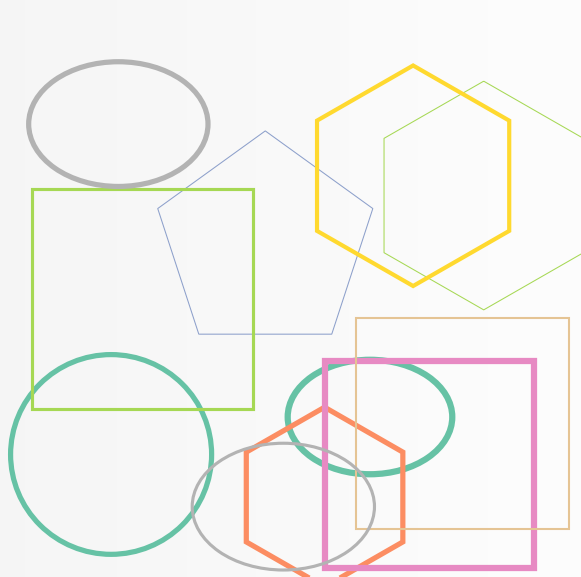[{"shape": "circle", "thickness": 2.5, "radius": 0.86, "center": [0.191, 0.212]}, {"shape": "oval", "thickness": 3, "radius": 0.71, "center": [0.637, 0.277]}, {"shape": "hexagon", "thickness": 2.5, "radius": 0.78, "center": [0.558, 0.139]}, {"shape": "pentagon", "thickness": 0.5, "radius": 0.97, "center": [0.456, 0.578]}, {"shape": "square", "thickness": 3, "radius": 0.9, "center": [0.739, 0.194]}, {"shape": "hexagon", "thickness": 0.5, "radius": 0.99, "center": [0.832, 0.661]}, {"shape": "square", "thickness": 1.5, "radius": 0.95, "center": [0.246, 0.481]}, {"shape": "hexagon", "thickness": 2, "radius": 0.95, "center": [0.711, 0.695]}, {"shape": "square", "thickness": 1, "radius": 0.91, "center": [0.796, 0.266]}, {"shape": "oval", "thickness": 1.5, "radius": 0.78, "center": [0.487, 0.122]}, {"shape": "oval", "thickness": 2.5, "radius": 0.77, "center": [0.204, 0.784]}]